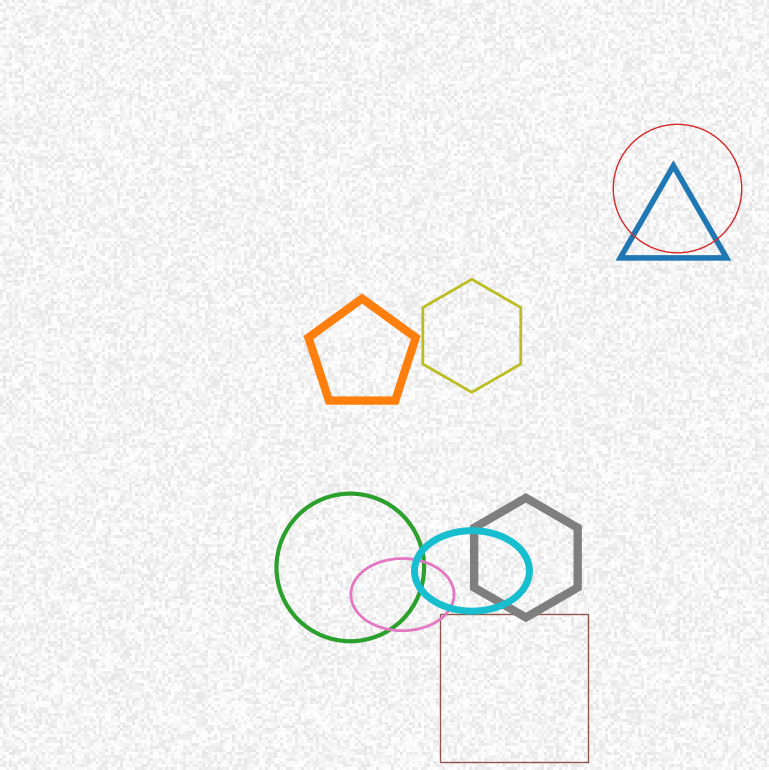[{"shape": "triangle", "thickness": 2, "radius": 0.4, "center": [0.875, 0.705]}, {"shape": "pentagon", "thickness": 3, "radius": 0.37, "center": [0.47, 0.539]}, {"shape": "circle", "thickness": 1.5, "radius": 0.48, "center": [0.455, 0.263]}, {"shape": "circle", "thickness": 0.5, "radius": 0.42, "center": [0.88, 0.755]}, {"shape": "square", "thickness": 0.5, "radius": 0.48, "center": [0.668, 0.107]}, {"shape": "oval", "thickness": 1, "radius": 0.34, "center": [0.523, 0.228]}, {"shape": "hexagon", "thickness": 3, "radius": 0.39, "center": [0.683, 0.276]}, {"shape": "hexagon", "thickness": 1, "radius": 0.37, "center": [0.613, 0.564]}, {"shape": "oval", "thickness": 2.5, "radius": 0.37, "center": [0.613, 0.259]}]